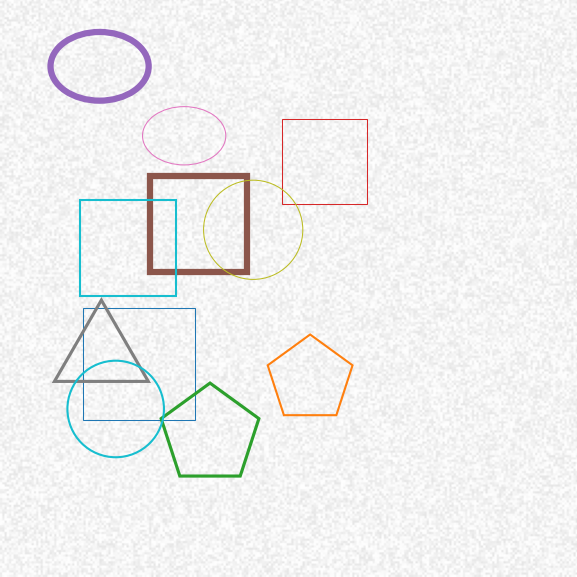[{"shape": "square", "thickness": 0.5, "radius": 0.49, "center": [0.241, 0.369]}, {"shape": "pentagon", "thickness": 1, "radius": 0.39, "center": [0.537, 0.343]}, {"shape": "pentagon", "thickness": 1.5, "radius": 0.44, "center": [0.364, 0.247]}, {"shape": "square", "thickness": 0.5, "radius": 0.37, "center": [0.562, 0.719]}, {"shape": "oval", "thickness": 3, "radius": 0.42, "center": [0.172, 0.884]}, {"shape": "square", "thickness": 3, "radius": 0.42, "center": [0.344, 0.611]}, {"shape": "oval", "thickness": 0.5, "radius": 0.36, "center": [0.319, 0.764]}, {"shape": "triangle", "thickness": 1.5, "radius": 0.47, "center": [0.176, 0.386]}, {"shape": "circle", "thickness": 0.5, "radius": 0.43, "center": [0.438, 0.601]}, {"shape": "square", "thickness": 1, "radius": 0.42, "center": [0.222, 0.57]}, {"shape": "circle", "thickness": 1, "radius": 0.42, "center": [0.2, 0.291]}]